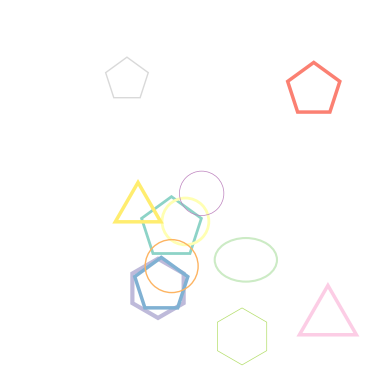[{"shape": "pentagon", "thickness": 2, "radius": 0.41, "center": [0.445, 0.408]}, {"shape": "circle", "thickness": 2, "radius": 0.3, "center": [0.482, 0.425]}, {"shape": "hexagon", "thickness": 3, "radius": 0.38, "center": [0.41, 0.251]}, {"shape": "pentagon", "thickness": 2.5, "radius": 0.36, "center": [0.815, 0.767]}, {"shape": "pentagon", "thickness": 2.5, "radius": 0.36, "center": [0.419, 0.259]}, {"shape": "circle", "thickness": 1, "radius": 0.34, "center": [0.446, 0.309]}, {"shape": "hexagon", "thickness": 0.5, "radius": 0.37, "center": [0.629, 0.126]}, {"shape": "triangle", "thickness": 2.5, "radius": 0.43, "center": [0.852, 0.173]}, {"shape": "pentagon", "thickness": 1, "radius": 0.29, "center": [0.33, 0.793]}, {"shape": "circle", "thickness": 0.5, "radius": 0.29, "center": [0.524, 0.498]}, {"shape": "oval", "thickness": 1.5, "radius": 0.4, "center": [0.639, 0.325]}, {"shape": "triangle", "thickness": 2.5, "radius": 0.34, "center": [0.358, 0.458]}]